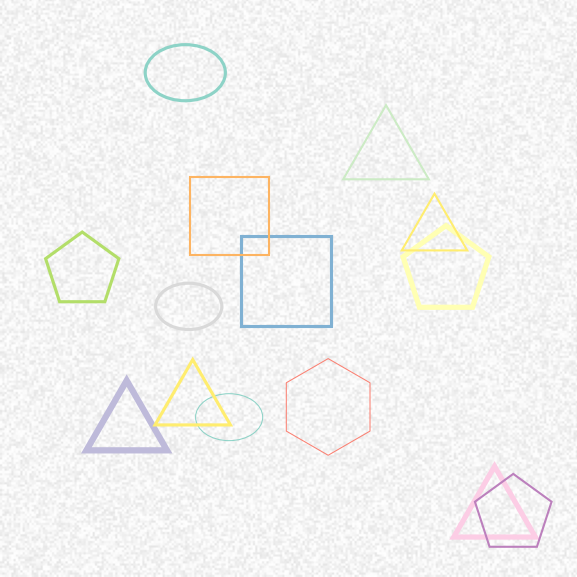[{"shape": "oval", "thickness": 0.5, "radius": 0.29, "center": [0.397, 0.277]}, {"shape": "oval", "thickness": 1.5, "radius": 0.35, "center": [0.321, 0.873]}, {"shape": "pentagon", "thickness": 2.5, "radius": 0.39, "center": [0.772, 0.53]}, {"shape": "triangle", "thickness": 3, "radius": 0.4, "center": [0.219, 0.26]}, {"shape": "hexagon", "thickness": 0.5, "radius": 0.42, "center": [0.568, 0.294]}, {"shape": "square", "thickness": 1.5, "radius": 0.39, "center": [0.495, 0.513]}, {"shape": "square", "thickness": 1, "radius": 0.34, "center": [0.397, 0.626]}, {"shape": "pentagon", "thickness": 1.5, "radius": 0.33, "center": [0.142, 0.531]}, {"shape": "triangle", "thickness": 2.5, "radius": 0.41, "center": [0.856, 0.11]}, {"shape": "oval", "thickness": 1.5, "radius": 0.29, "center": [0.327, 0.469]}, {"shape": "pentagon", "thickness": 1, "radius": 0.35, "center": [0.889, 0.109]}, {"shape": "triangle", "thickness": 1, "radius": 0.43, "center": [0.668, 0.731]}, {"shape": "triangle", "thickness": 1, "radius": 0.33, "center": [0.752, 0.598]}, {"shape": "triangle", "thickness": 1.5, "radius": 0.38, "center": [0.334, 0.301]}]